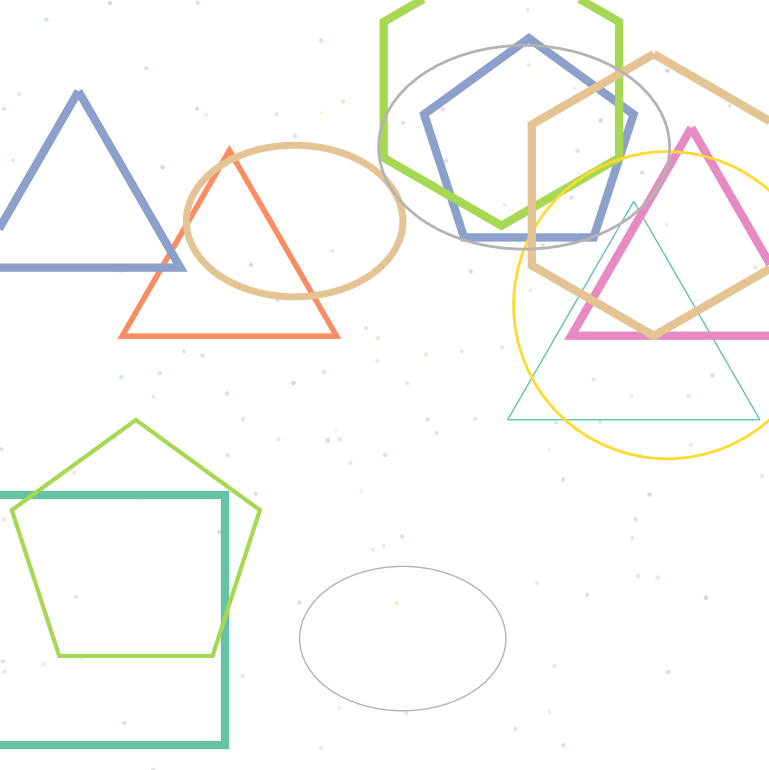[{"shape": "square", "thickness": 3, "radius": 0.81, "center": [0.13, 0.195]}, {"shape": "triangle", "thickness": 0.5, "radius": 0.95, "center": [0.823, 0.549]}, {"shape": "triangle", "thickness": 2, "radius": 0.8, "center": [0.298, 0.644]}, {"shape": "triangle", "thickness": 3, "radius": 0.76, "center": [0.102, 0.729]}, {"shape": "pentagon", "thickness": 3, "radius": 0.72, "center": [0.687, 0.807]}, {"shape": "triangle", "thickness": 3, "radius": 0.9, "center": [0.898, 0.654]}, {"shape": "hexagon", "thickness": 3, "radius": 0.88, "center": [0.651, 0.883]}, {"shape": "pentagon", "thickness": 1.5, "radius": 0.85, "center": [0.176, 0.285]}, {"shape": "circle", "thickness": 1, "radius": 1.0, "center": [0.866, 0.604]}, {"shape": "hexagon", "thickness": 3, "radius": 0.91, "center": [0.849, 0.747]}, {"shape": "oval", "thickness": 2.5, "radius": 0.7, "center": [0.383, 0.713]}, {"shape": "oval", "thickness": 1, "radius": 0.94, "center": [0.681, 0.809]}, {"shape": "oval", "thickness": 0.5, "radius": 0.67, "center": [0.523, 0.171]}]